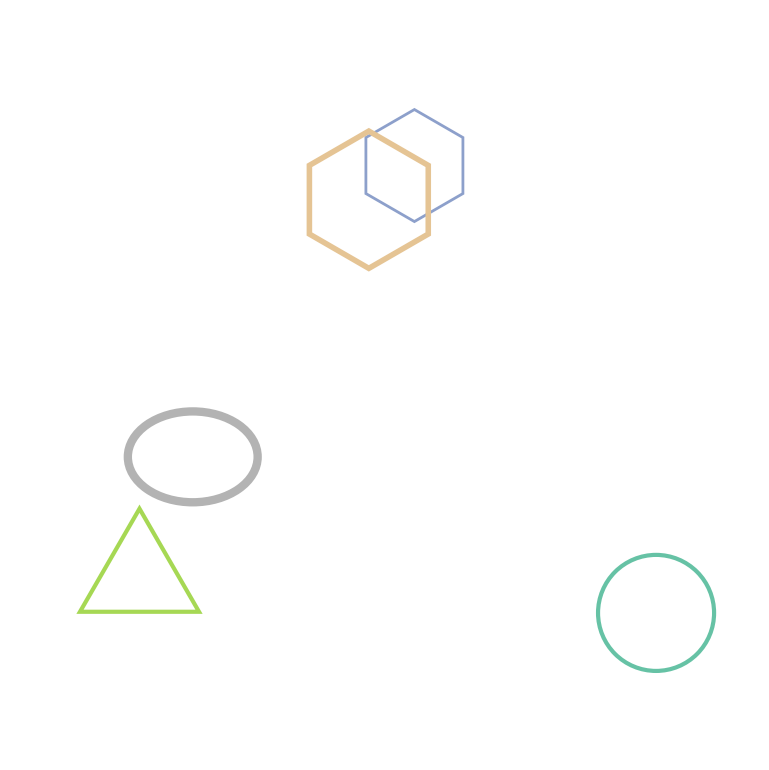[{"shape": "circle", "thickness": 1.5, "radius": 0.38, "center": [0.852, 0.204]}, {"shape": "hexagon", "thickness": 1, "radius": 0.36, "center": [0.538, 0.785]}, {"shape": "triangle", "thickness": 1.5, "radius": 0.45, "center": [0.181, 0.25]}, {"shape": "hexagon", "thickness": 2, "radius": 0.45, "center": [0.479, 0.741]}, {"shape": "oval", "thickness": 3, "radius": 0.42, "center": [0.25, 0.407]}]